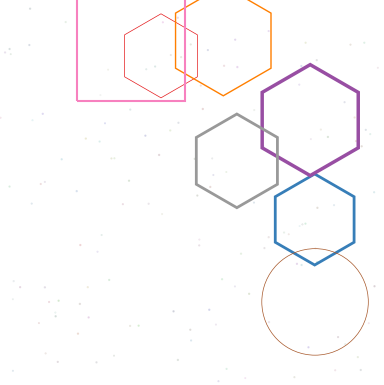[{"shape": "hexagon", "thickness": 0.5, "radius": 0.55, "center": [0.418, 0.855]}, {"shape": "hexagon", "thickness": 2, "radius": 0.59, "center": [0.817, 0.43]}, {"shape": "hexagon", "thickness": 2.5, "radius": 0.72, "center": [0.806, 0.688]}, {"shape": "hexagon", "thickness": 1, "radius": 0.72, "center": [0.58, 0.894]}, {"shape": "circle", "thickness": 0.5, "radius": 0.69, "center": [0.818, 0.216]}, {"shape": "square", "thickness": 1.5, "radius": 0.7, "center": [0.34, 0.877]}, {"shape": "hexagon", "thickness": 2, "radius": 0.61, "center": [0.615, 0.582]}]